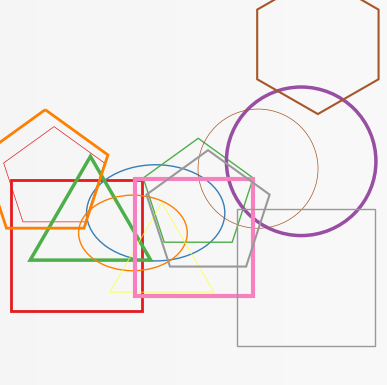[{"shape": "square", "thickness": 2, "radius": 0.85, "center": [0.197, 0.363]}, {"shape": "pentagon", "thickness": 0.5, "radius": 0.68, "center": [0.14, 0.534]}, {"shape": "oval", "thickness": 1, "radius": 0.89, "center": [0.402, 0.447]}, {"shape": "triangle", "thickness": 2.5, "radius": 0.9, "center": [0.233, 0.414]}, {"shape": "pentagon", "thickness": 1, "radius": 0.75, "center": [0.512, 0.492]}, {"shape": "circle", "thickness": 2.5, "radius": 0.96, "center": [0.777, 0.581]}, {"shape": "oval", "thickness": 1, "radius": 0.7, "center": [0.343, 0.395]}, {"shape": "pentagon", "thickness": 2, "radius": 0.85, "center": [0.117, 0.545]}, {"shape": "triangle", "thickness": 0.5, "radius": 0.77, "center": [0.418, 0.319]}, {"shape": "circle", "thickness": 0.5, "radius": 0.77, "center": [0.666, 0.562]}, {"shape": "hexagon", "thickness": 1.5, "radius": 0.9, "center": [0.82, 0.885]}, {"shape": "square", "thickness": 3, "radius": 0.76, "center": [0.5, 0.383]}, {"shape": "pentagon", "thickness": 1.5, "radius": 0.84, "center": [0.537, 0.443]}, {"shape": "square", "thickness": 1, "radius": 0.89, "center": [0.79, 0.279]}]